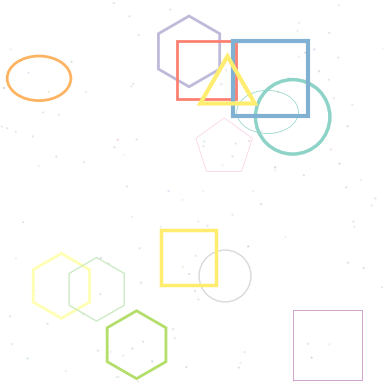[{"shape": "oval", "thickness": 0.5, "radius": 0.4, "center": [0.695, 0.709]}, {"shape": "circle", "thickness": 2.5, "radius": 0.48, "center": [0.76, 0.697]}, {"shape": "hexagon", "thickness": 2, "radius": 0.42, "center": [0.159, 0.257]}, {"shape": "hexagon", "thickness": 2, "radius": 0.46, "center": [0.491, 0.867]}, {"shape": "square", "thickness": 2, "radius": 0.38, "center": [0.537, 0.818]}, {"shape": "square", "thickness": 3, "radius": 0.49, "center": [0.703, 0.795]}, {"shape": "oval", "thickness": 2, "radius": 0.41, "center": [0.101, 0.797]}, {"shape": "hexagon", "thickness": 2, "radius": 0.44, "center": [0.355, 0.105]}, {"shape": "pentagon", "thickness": 0.5, "radius": 0.39, "center": [0.582, 0.617]}, {"shape": "circle", "thickness": 1, "radius": 0.34, "center": [0.584, 0.283]}, {"shape": "square", "thickness": 0.5, "radius": 0.45, "center": [0.85, 0.104]}, {"shape": "hexagon", "thickness": 1, "radius": 0.41, "center": [0.251, 0.249]}, {"shape": "square", "thickness": 2.5, "radius": 0.36, "center": [0.49, 0.332]}, {"shape": "triangle", "thickness": 3, "radius": 0.41, "center": [0.591, 0.772]}]